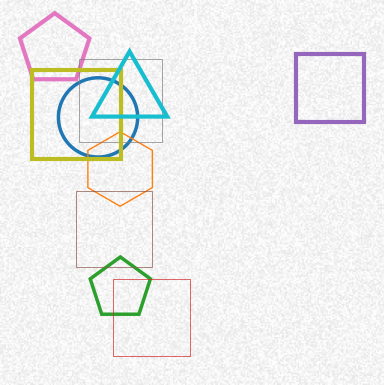[{"shape": "circle", "thickness": 2.5, "radius": 0.51, "center": [0.255, 0.695]}, {"shape": "hexagon", "thickness": 1, "radius": 0.48, "center": [0.312, 0.561]}, {"shape": "pentagon", "thickness": 2.5, "radius": 0.41, "center": [0.313, 0.25]}, {"shape": "square", "thickness": 0.5, "radius": 0.5, "center": [0.394, 0.176]}, {"shape": "square", "thickness": 3, "radius": 0.44, "center": [0.858, 0.771]}, {"shape": "square", "thickness": 0.5, "radius": 0.5, "center": [0.295, 0.405]}, {"shape": "pentagon", "thickness": 3, "radius": 0.47, "center": [0.142, 0.871]}, {"shape": "square", "thickness": 0.5, "radius": 0.54, "center": [0.313, 0.74]}, {"shape": "square", "thickness": 3, "radius": 0.58, "center": [0.199, 0.703]}, {"shape": "triangle", "thickness": 3, "radius": 0.56, "center": [0.337, 0.754]}]